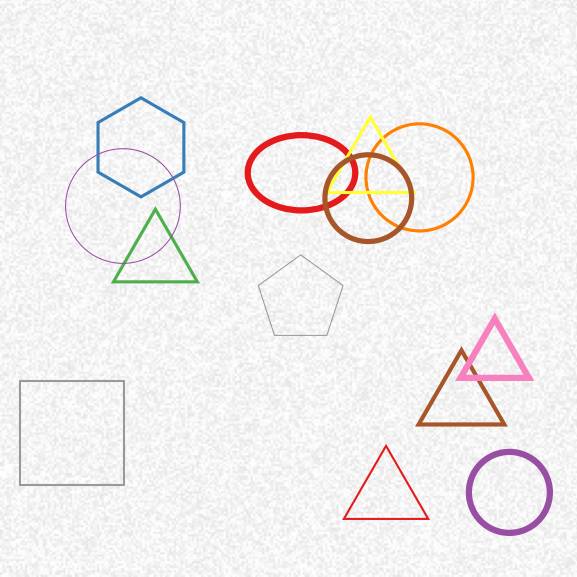[{"shape": "oval", "thickness": 3, "radius": 0.47, "center": [0.522, 0.7]}, {"shape": "triangle", "thickness": 1, "radius": 0.42, "center": [0.668, 0.143]}, {"shape": "hexagon", "thickness": 1.5, "radius": 0.43, "center": [0.244, 0.744]}, {"shape": "triangle", "thickness": 1.5, "radius": 0.42, "center": [0.269, 0.553]}, {"shape": "circle", "thickness": 3, "radius": 0.35, "center": [0.882, 0.147]}, {"shape": "circle", "thickness": 0.5, "radius": 0.5, "center": [0.213, 0.642]}, {"shape": "circle", "thickness": 1.5, "radius": 0.46, "center": [0.726, 0.692]}, {"shape": "triangle", "thickness": 1.5, "radius": 0.44, "center": [0.641, 0.709]}, {"shape": "triangle", "thickness": 2, "radius": 0.43, "center": [0.799, 0.307]}, {"shape": "circle", "thickness": 2.5, "radius": 0.38, "center": [0.638, 0.656]}, {"shape": "triangle", "thickness": 3, "radius": 0.34, "center": [0.857, 0.379]}, {"shape": "square", "thickness": 1, "radius": 0.45, "center": [0.124, 0.25]}, {"shape": "pentagon", "thickness": 0.5, "radius": 0.39, "center": [0.521, 0.481]}]